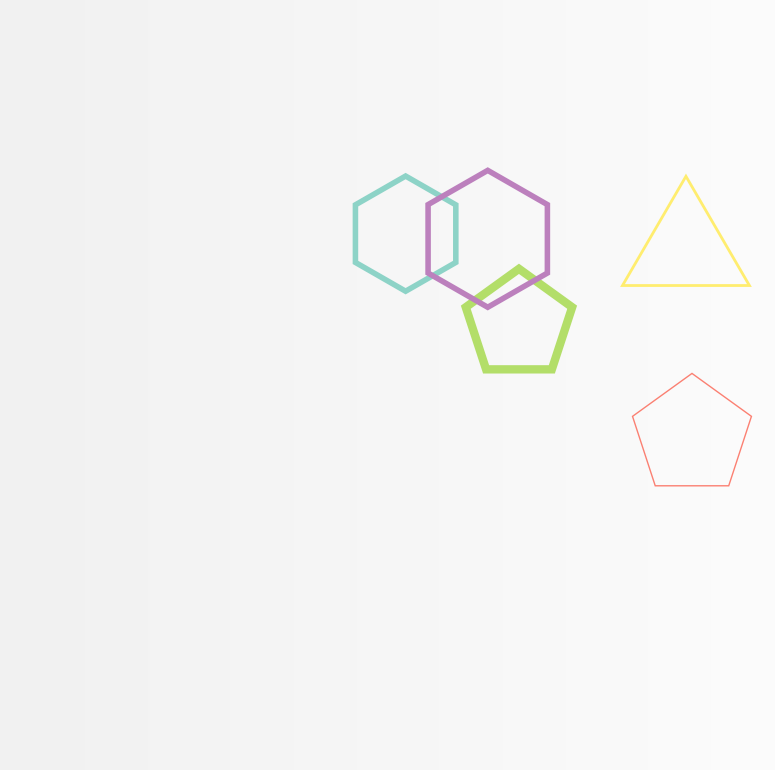[{"shape": "hexagon", "thickness": 2, "radius": 0.37, "center": [0.523, 0.697]}, {"shape": "pentagon", "thickness": 0.5, "radius": 0.4, "center": [0.893, 0.434]}, {"shape": "pentagon", "thickness": 3, "radius": 0.36, "center": [0.67, 0.579]}, {"shape": "hexagon", "thickness": 2, "radius": 0.44, "center": [0.629, 0.69]}, {"shape": "triangle", "thickness": 1, "radius": 0.47, "center": [0.885, 0.676]}]